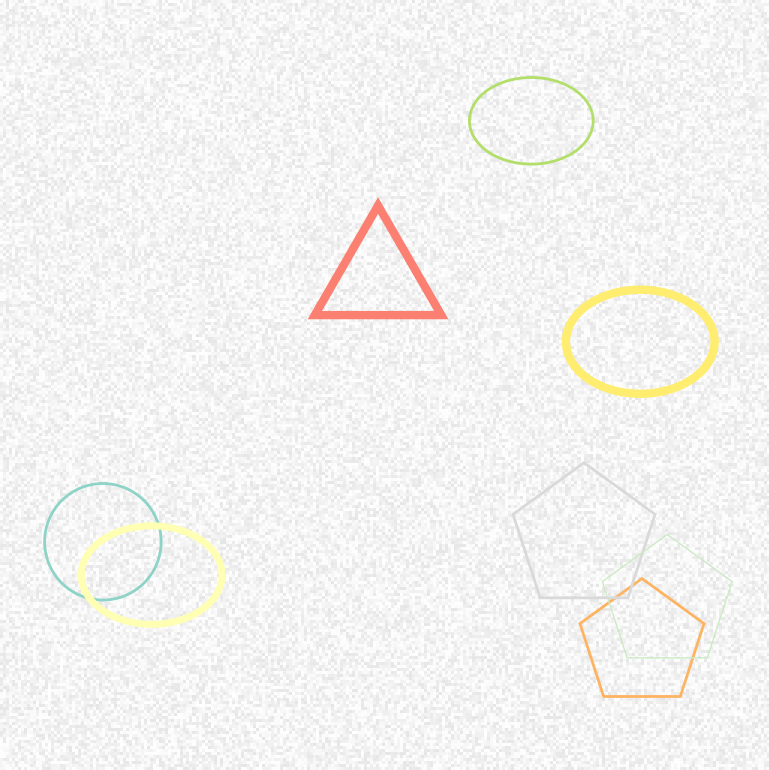[{"shape": "circle", "thickness": 1, "radius": 0.38, "center": [0.134, 0.296]}, {"shape": "oval", "thickness": 2.5, "radius": 0.46, "center": [0.197, 0.253]}, {"shape": "triangle", "thickness": 3, "radius": 0.47, "center": [0.491, 0.638]}, {"shape": "pentagon", "thickness": 1, "radius": 0.42, "center": [0.834, 0.164]}, {"shape": "oval", "thickness": 1, "radius": 0.4, "center": [0.69, 0.843]}, {"shape": "pentagon", "thickness": 1, "radius": 0.48, "center": [0.759, 0.302]}, {"shape": "pentagon", "thickness": 0.5, "radius": 0.44, "center": [0.867, 0.217]}, {"shape": "oval", "thickness": 3, "radius": 0.48, "center": [0.832, 0.556]}]